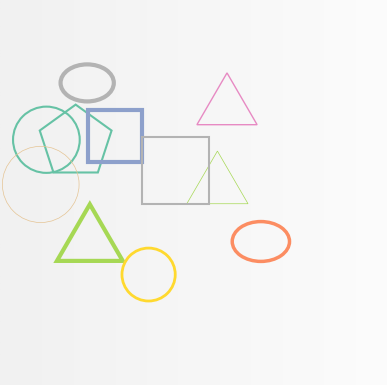[{"shape": "pentagon", "thickness": 1.5, "radius": 0.49, "center": [0.195, 0.631]}, {"shape": "circle", "thickness": 1.5, "radius": 0.43, "center": [0.12, 0.637]}, {"shape": "oval", "thickness": 2.5, "radius": 0.37, "center": [0.673, 0.373]}, {"shape": "square", "thickness": 3, "radius": 0.34, "center": [0.297, 0.647]}, {"shape": "triangle", "thickness": 1, "radius": 0.45, "center": [0.586, 0.721]}, {"shape": "triangle", "thickness": 0.5, "radius": 0.46, "center": [0.561, 0.516]}, {"shape": "triangle", "thickness": 3, "radius": 0.49, "center": [0.232, 0.371]}, {"shape": "circle", "thickness": 2, "radius": 0.34, "center": [0.383, 0.287]}, {"shape": "circle", "thickness": 0.5, "radius": 0.49, "center": [0.105, 0.521]}, {"shape": "oval", "thickness": 3, "radius": 0.34, "center": [0.225, 0.785]}, {"shape": "square", "thickness": 1.5, "radius": 0.43, "center": [0.452, 0.558]}]